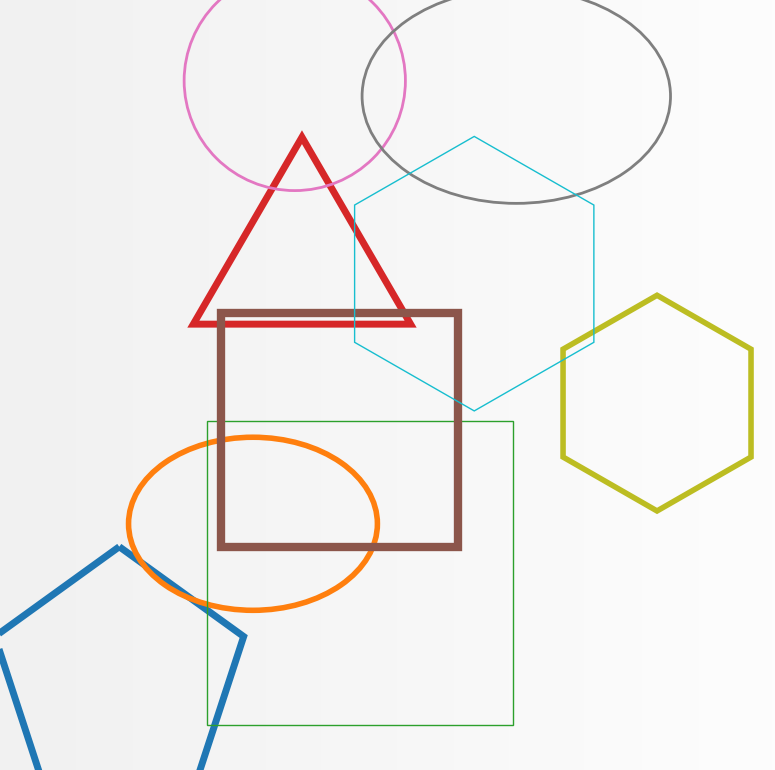[{"shape": "pentagon", "thickness": 2.5, "radius": 0.84, "center": [0.154, 0.121]}, {"shape": "oval", "thickness": 2, "radius": 0.8, "center": [0.326, 0.32]}, {"shape": "square", "thickness": 0.5, "radius": 0.99, "center": [0.464, 0.256]}, {"shape": "triangle", "thickness": 2.5, "radius": 0.81, "center": [0.39, 0.66]}, {"shape": "square", "thickness": 3, "radius": 0.76, "center": [0.438, 0.442]}, {"shape": "circle", "thickness": 1, "radius": 0.71, "center": [0.38, 0.895]}, {"shape": "oval", "thickness": 1, "radius": 0.99, "center": [0.666, 0.875]}, {"shape": "hexagon", "thickness": 2, "radius": 0.7, "center": [0.848, 0.476]}, {"shape": "hexagon", "thickness": 0.5, "radius": 0.89, "center": [0.612, 0.645]}]